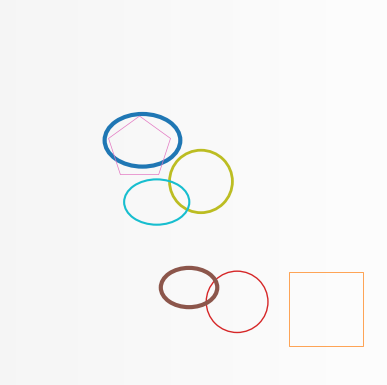[{"shape": "oval", "thickness": 3, "radius": 0.49, "center": [0.368, 0.636]}, {"shape": "square", "thickness": 0.5, "radius": 0.48, "center": [0.841, 0.196]}, {"shape": "circle", "thickness": 1, "radius": 0.4, "center": [0.612, 0.216]}, {"shape": "oval", "thickness": 3, "radius": 0.36, "center": [0.488, 0.253]}, {"shape": "pentagon", "thickness": 0.5, "radius": 0.42, "center": [0.36, 0.615]}, {"shape": "circle", "thickness": 2, "radius": 0.41, "center": [0.519, 0.529]}, {"shape": "oval", "thickness": 1.5, "radius": 0.42, "center": [0.404, 0.475]}]